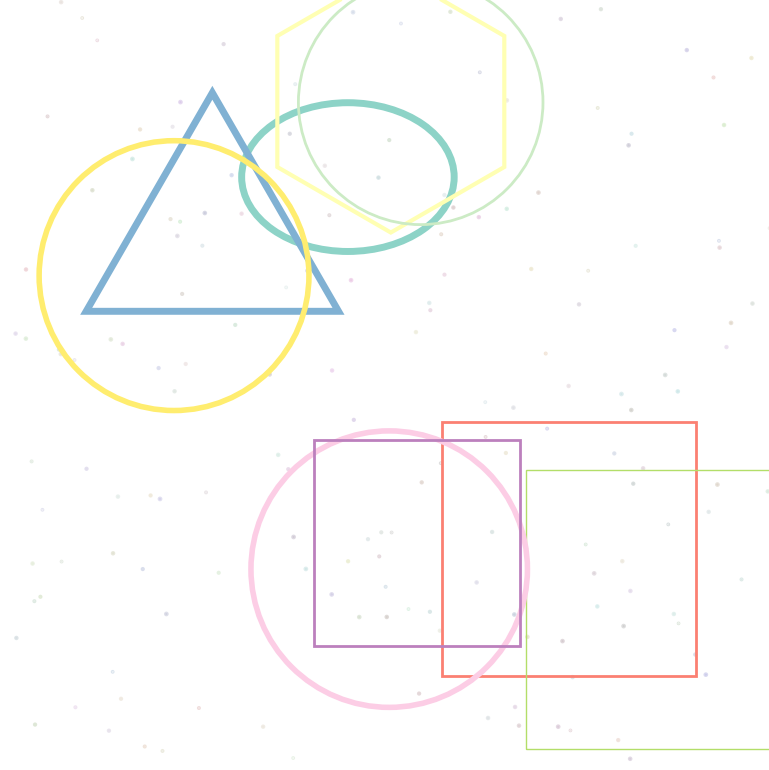[{"shape": "oval", "thickness": 2.5, "radius": 0.69, "center": [0.452, 0.77]}, {"shape": "hexagon", "thickness": 1.5, "radius": 0.85, "center": [0.508, 0.868]}, {"shape": "square", "thickness": 1, "radius": 0.83, "center": [0.739, 0.287]}, {"shape": "triangle", "thickness": 2.5, "radius": 0.95, "center": [0.276, 0.69]}, {"shape": "square", "thickness": 0.5, "radius": 0.9, "center": [0.864, 0.208]}, {"shape": "circle", "thickness": 2, "radius": 0.9, "center": [0.505, 0.261]}, {"shape": "square", "thickness": 1, "radius": 0.67, "center": [0.541, 0.294]}, {"shape": "circle", "thickness": 1, "radius": 0.79, "center": [0.546, 0.867]}, {"shape": "circle", "thickness": 2, "radius": 0.88, "center": [0.226, 0.642]}]